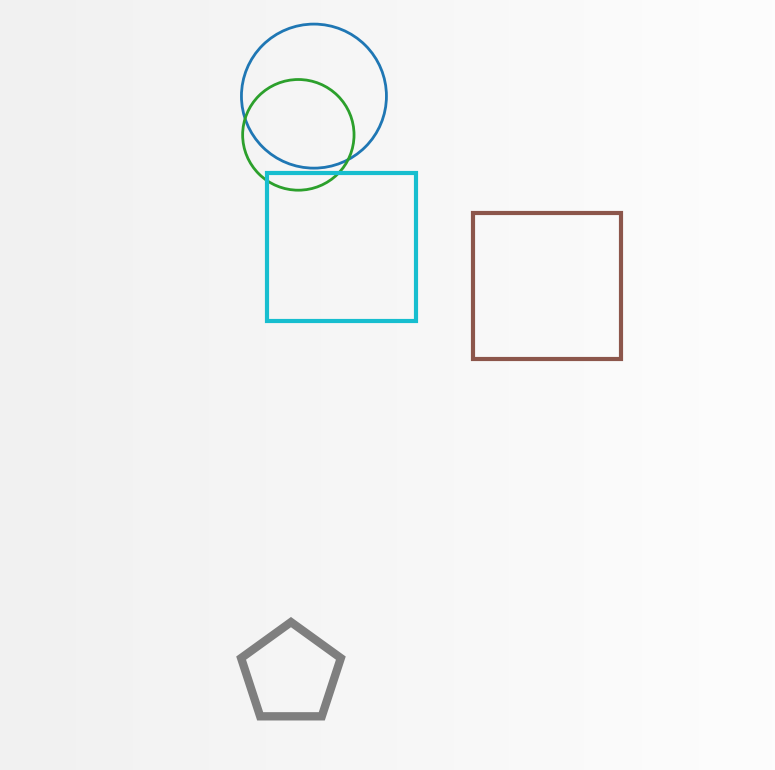[{"shape": "circle", "thickness": 1, "radius": 0.47, "center": [0.405, 0.875]}, {"shape": "circle", "thickness": 1, "radius": 0.36, "center": [0.385, 0.825]}, {"shape": "square", "thickness": 1.5, "radius": 0.47, "center": [0.706, 0.628]}, {"shape": "pentagon", "thickness": 3, "radius": 0.34, "center": [0.375, 0.124]}, {"shape": "square", "thickness": 1.5, "radius": 0.48, "center": [0.44, 0.679]}]